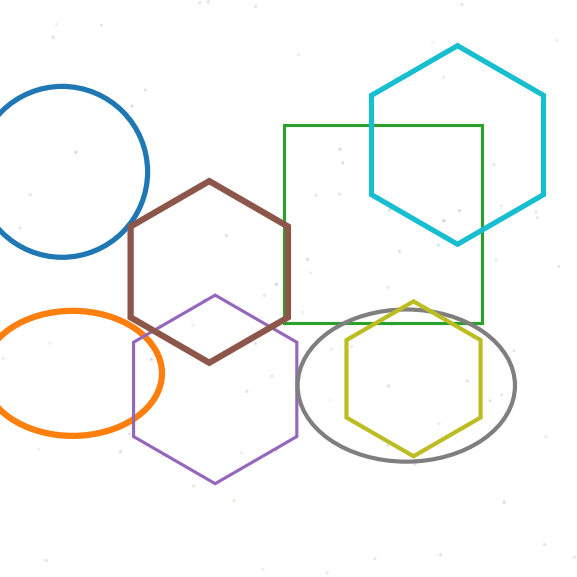[{"shape": "circle", "thickness": 2.5, "radius": 0.74, "center": [0.108, 0.702]}, {"shape": "oval", "thickness": 3, "radius": 0.77, "center": [0.126, 0.353]}, {"shape": "square", "thickness": 1.5, "radius": 0.86, "center": [0.664, 0.611]}, {"shape": "hexagon", "thickness": 1.5, "radius": 0.82, "center": [0.373, 0.325]}, {"shape": "hexagon", "thickness": 3, "radius": 0.79, "center": [0.362, 0.528]}, {"shape": "oval", "thickness": 2, "radius": 0.94, "center": [0.704, 0.331]}, {"shape": "hexagon", "thickness": 2, "radius": 0.67, "center": [0.716, 0.343]}, {"shape": "hexagon", "thickness": 2.5, "radius": 0.86, "center": [0.792, 0.748]}]